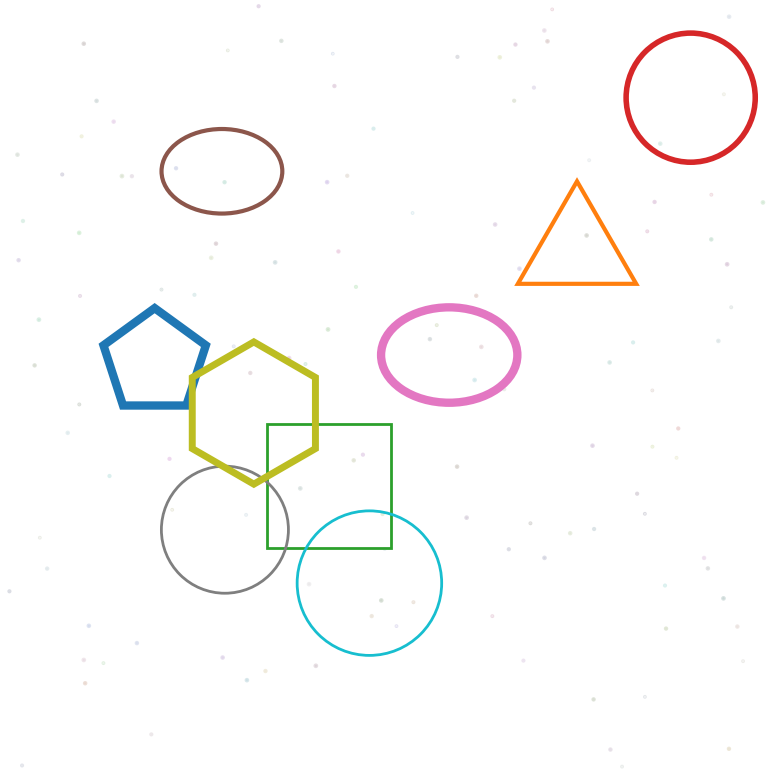[{"shape": "pentagon", "thickness": 3, "radius": 0.35, "center": [0.201, 0.53]}, {"shape": "triangle", "thickness": 1.5, "radius": 0.44, "center": [0.749, 0.676]}, {"shape": "square", "thickness": 1, "radius": 0.4, "center": [0.427, 0.369]}, {"shape": "circle", "thickness": 2, "radius": 0.42, "center": [0.897, 0.873]}, {"shape": "oval", "thickness": 1.5, "radius": 0.39, "center": [0.288, 0.778]}, {"shape": "oval", "thickness": 3, "radius": 0.44, "center": [0.583, 0.539]}, {"shape": "circle", "thickness": 1, "radius": 0.41, "center": [0.292, 0.312]}, {"shape": "hexagon", "thickness": 2.5, "radius": 0.46, "center": [0.33, 0.464]}, {"shape": "circle", "thickness": 1, "radius": 0.47, "center": [0.48, 0.243]}]